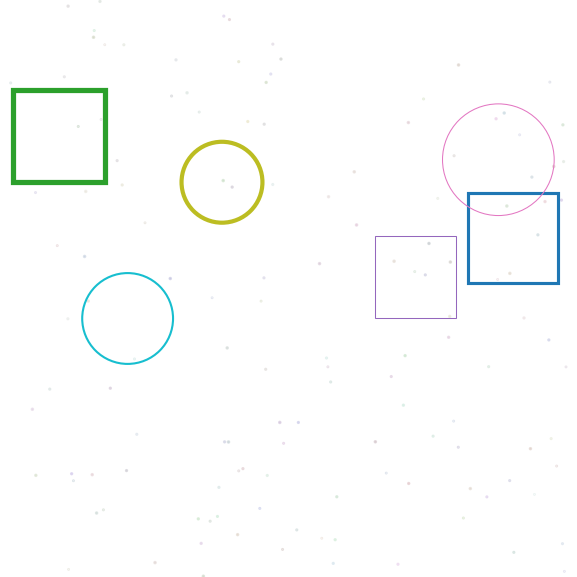[{"shape": "square", "thickness": 1.5, "radius": 0.39, "center": [0.889, 0.587]}, {"shape": "square", "thickness": 2.5, "radius": 0.4, "center": [0.102, 0.763]}, {"shape": "square", "thickness": 0.5, "radius": 0.35, "center": [0.72, 0.519]}, {"shape": "circle", "thickness": 0.5, "radius": 0.48, "center": [0.863, 0.723]}, {"shape": "circle", "thickness": 2, "radius": 0.35, "center": [0.384, 0.684]}, {"shape": "circle", "thickness": 1, "radius": 0.39, "center": [0.221, 0.448]}]